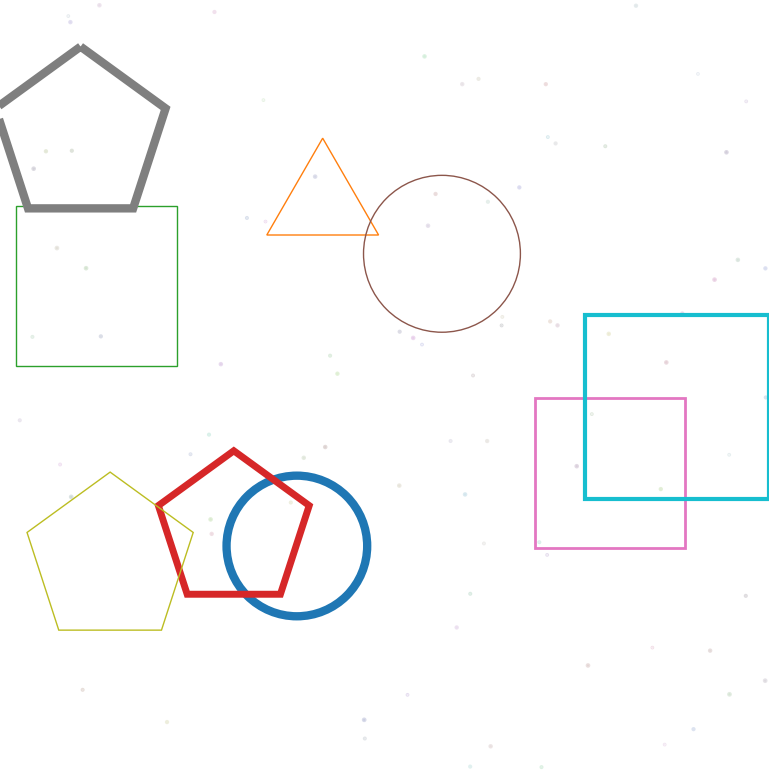[{"shape": "circle", "thickness": 3, "radius": 0.46, "center": [0.386, 0.291]}, {"shape": "triangle", "thickness": 0.5, "radius": 0.42, "center": [0.419, 0.737]}, {"shape": "square", "thickness": 0.5, "radius": 0.52, "center": [0.125, 0.629]}, {"shape": "pentagon", "thickness": 2.5, "radius": 0.51, "center": [0.304, 0.312]}, {"shape": "circle", "thickness": 0.5, "radius": 0.51, "center": [0.574, 0.67]}, {"shape": "square", "thickness": 1, "radius": 0.49, "center": [0.792, 0.385]}, {"shape": "pentagon", "thickness": 3, "radius": 0.58, "center": [0.105, 0.823]}, {"shape": "pentagon", "thickness": 0.5, "radius": 0.57, "center": [0.143, 0.273]}, {"shape": "square", "thickness": 1.5, "radius": 0.6, "center": [0.879, 0.471]}]